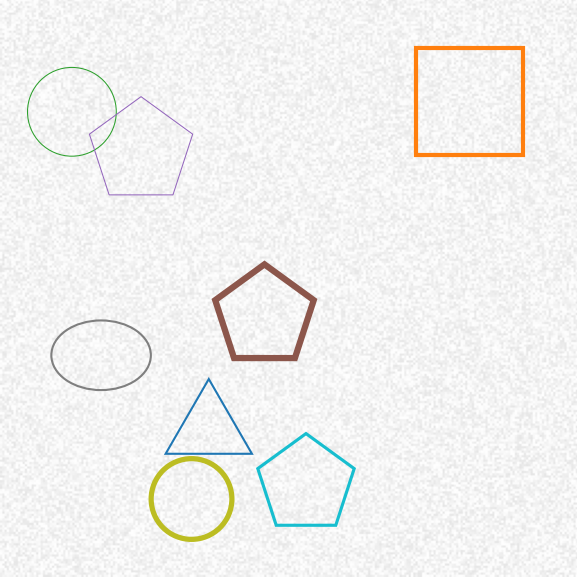[{"shape": "triangle", "thickness": 1, "radius": 0.43, "center": [0.362, 0.257]}, {"shape": "square", "thickness": 2, "radius": 0.46, "center": [0.814, 0.823]}, {"shape": "circle", "thickness": 0.5, "radius": 0.38, "center": [0.124, 0.806]}, {"shape": "pentagon", "thickness": 0.5, "radius": 0.47, "center": [0.244, 0.738]}, {"shape": "pentagon", "thickness": 3, "radius": 0.45, "center": [0.458, 0.452]}, {"shape": "oval", "thickness": 1, "radius": 0.43, "center": [0.175, 0.384]}, {"shape": "circle", "thickness": 2.5, "radius": 0.35, "center": [0.332, 0.135]}, {"shape": "pentagon", "thickness": 1.5, "radius": 0.44, "center": [0.53, 0.161]}]